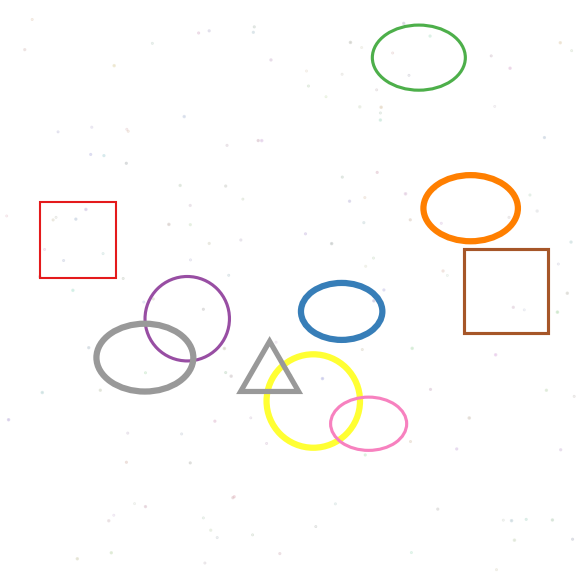[{"shape": "square", "thickness": 1, "radius": 0.33, "center": [0.136, 0.584]}, {"shape": "oval", "thickness": 3, "radius": 0.35, "center": [0.592, 0.46]}, {"shape": "oval", "thickness": 1.5, "radius": 0.4, "center": [0.725, 0.899]}, {"shape": "circle", "thickness": 1.5, "radius": 0.37, "center": [0.324, 0.447]}, {"shape": "oval", "thickness": 3, "radius": 0.41, "center": [0.815, 0.639]}, {"shape": "circle", "thickness": 3, "radius": 0.4, "center": [0.542, 0.305]}, {"shape": "square", "thickness": 1.5, "radius": 0.36, "center": [0.876, 0.495]}, {"shape": "oval", "thickness": 1.5, "radius": 0.33, "center": [0.638, 0.265]}, {"shape": "oval", "thickness": 3, "radius": 0.42, "center": [0.251, 0.38]}, {"shape": "triangle", "thickness": 2.5, "radius": 0.29, "center": [0.467, 0.35]}]